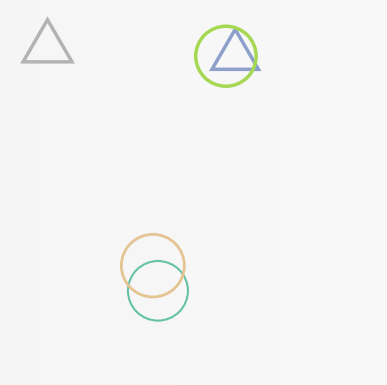[{"shape": "circle", "thickness": 1.5, "radius": 0.39, "center": [0.408, 0.245]}, {"shape": "triangle", "thickness": 2.5, "radius": 0.35, "center": [0.607, 0.855]}, {"shape": "circle", "thickness": 2.5, "radius": 0.39, "center": [0.583, 0.854]}, {"shape": "circle", "thickness": 2, "radius": 0.41, "center": [0.394, 0.31]}, {"shape": "triangle", "thickness": 2.5, "radius": 0.36, "center": [0.123, 0.876]}]